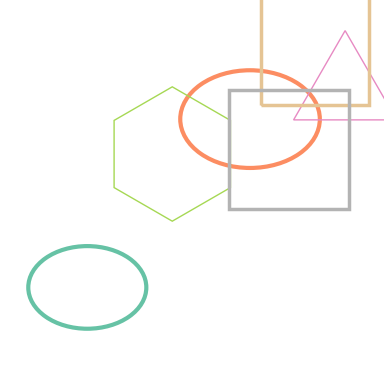[{"shape": "oval", "thickness": 3, "radius": 0.77, "center": [0.227, 0.253]}, {"shape": "oval", "thickness": 3, "radius": 0.91, "center": [0.649, 0.691]}, {"shape": "triangle", "thickness": 1, "radius": 0.77, "center": [0.896, 0.766]}, {"shape": "hexagon", "thickness": 1, "radius": 0.87, "center": [0.447, 0.6]}, {"shape": "square", "thickness": 2.5, "radius": 0.7, "center": [0.819, 0.867]}, {"shape": "square", "thickness": 2.5, "radius": 0.78, "center": [0.751, 0.611]}]